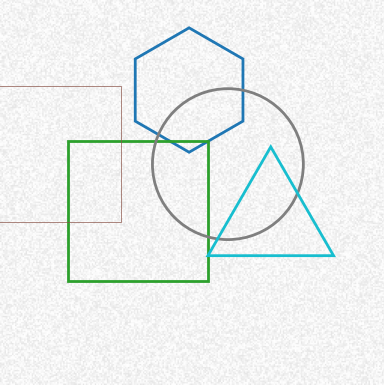[{"shape": "hexagon", "thickness": 2, "radius": 0.81, "center": [0.491, 0.766]}, {"shape": "square", "thickness": 2, "radius": 0.91, "center": [0.358, 0.452]}, {"shape": "square", "thickness": 0.5, "radius": 0.89, "center": [0.137, 0.6]}, {"shape": "circle", "thickness": 2, "radius": 0.98, "center": [0.592, 0.574]}, {"shape": "triangle", "thickness": 2, "radius": 0.94, "center": [0.703, 0.43]}]